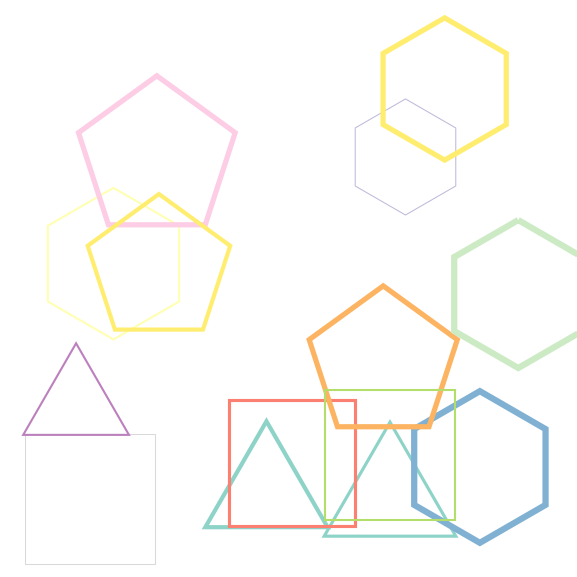[{"shape": "triangle", "thickness": 1.5, "radius": 0.66, "center": [0.675, 0.136]}, {"shape": "triangle", "thickness": 2, "radius": 0.61, "center": [0.461, 0.147]}, {"shape": "hexagon", "thickness": 1, "radius": 0.66, "center": [0.196, 0.543]}, {"shape": "hexagon", "thickness": 0.5, "radius": 0.5, "center": [0.702, 0.727]}, {"shape": "square", "thickness": 1.5, "radius": 0.54, "center": [0.506, 0.198]}, {"shape": "hexagon", "thickness": 3, "radius": 0.66, "center": [0.831, 0.19]}, {"shape": "pentagon", "thickness": 2.5, "radius": 0.67, "center": [0.664, 0.369]}, {"shape": "square", "thickness": 1, "radius": 0.56, "center": [0.675, 0.212]}, {"shape": "pentagon", "thickness": 2.5, "radius": 0.71, "center": [0.272, 0.725]}, {"shape": "square", "thickness": 0.5, "radius": 0.56, "center": [0.156, 0.135]}, {"shape": "triangle", "thickness": 1, "radius": 0.53, "center": [0.132, 0.299]}, {"shape": "hexagon", "thickness": 3, "radius": 0.64, "center": [0.897, 0.49]}, {"shape": "hexagon", "thickness": 2.5, "radius": 0.62, "center": [0.77, 0.845]}, {"shape": "pentagon", "thickness": 2, "radius": 0.65, "center": [0.275, 0.533]}]